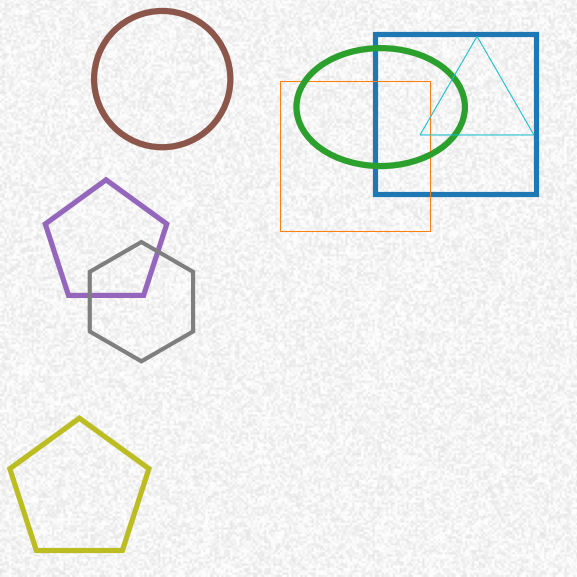[{"shape": "square", "thickness": 2.5, "radius": 0.69, "center": [0.789, 0.801]}, {"shape": "square", "thickness": 0.5, "radius": 0.65, "center": [0.616, 0.73]}, {"shape": "oval", "thickness": 3, "radius": 0.73, "center": [0.659, 0.814]}, {"shape": "pentagon", "thickness": 2.5, "radius": 0.55, "center": [0.184, 0.577]}, {"shape": "circle", "thickness": 3, "radius": 0.59, "center": [0.281, 0.862]}, {"shape": "hexagon", "thickness": 2, "radius": 0.52, "center": [0.245, 0.477]}, {"shape": "pentagon", "thickness": 2.5, "radius": 0.63, "center": [0.137, 0.148]}, {"shape": "triangle", "thickness": 0.5, "radius": 0.57, "center": [0.826, 0.822]}]